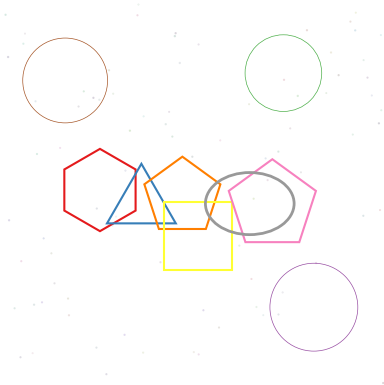[{"shape": "hexagon", "thickness": 1.5, "radius": 0.53, "center": [0.26, 0.506]}, {"shape": "triangle", "thickness": 1.5, "radius": 0.52, "center": [0.367, 0.471]}, {"shape": "circle", "thickness": 0.5, "radius": 0.5, "center": [0.736, 0.81]}, {"shape": "circle", "thickness": 0.5, "radius": 0.57, "center": [0.815, 0.202]}, {"shape": "pentagon", "thickness": 1.5, "radius": 0.52, "center": [0.474, 0.489]}, {"shape": "square", "thickness": 1.5, "radius": 0.44, "center": [0.514, 0.387]}, {"shape": "circle", "thickness": 0.5, "radius": 0.55, "center": [0.169, 0.791]}, {"shape": "pentagon", "thickness": 1.5, "radius": 0.6, "center": [0.707, 0.467]}, {"shape": "oval", "thickness": 2, "radius": 0.58, "center": [0.649, 0.471]}]